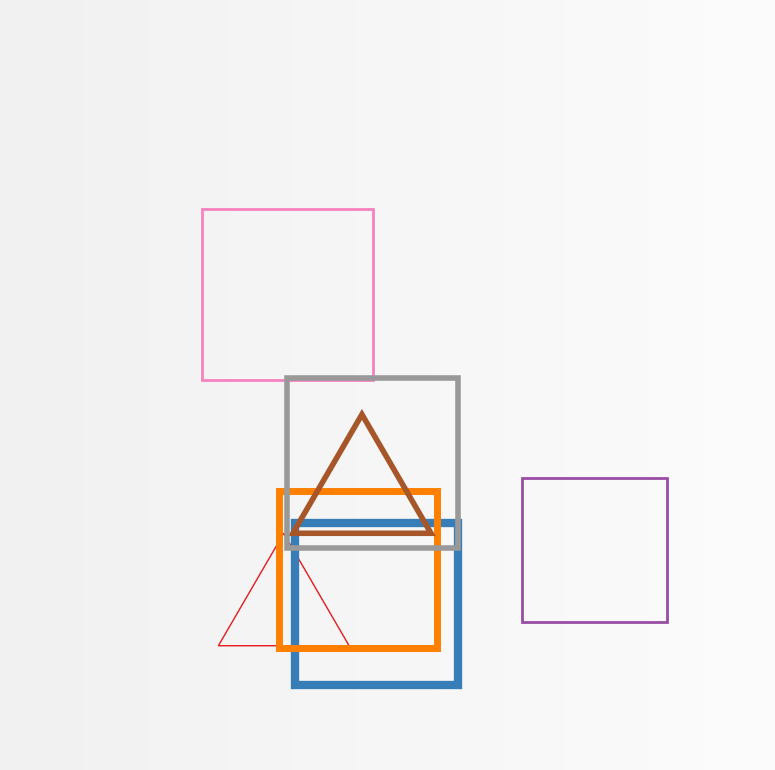[{"shape": "triangle", "thickness": 0.5, "radius": 0.49, "center": [0.366, 0.21]}, {"shape": "square", "thickness": 3, "radius": 0.53, "center": [0.486, 0.216]}, {"shape": "square", "thickness": 1, "radius": 0.47, "center": [0.767, 0.285]}, {"shape": "square", "thickness": 2.5, "radius": 0.51, "center": [0.462, 0.261]}, {"shape": "triangle", "thickness": 2, "radius": 0.51, "center": [0.467, 0.359]}, {"shape": "square", "thickness": 1, "radius": 0.55, "center": [0.371, 0.617]}, {"shape": "square", "thickness": 2, "radius": 0.55, "center": [0.48, 0.399]}]